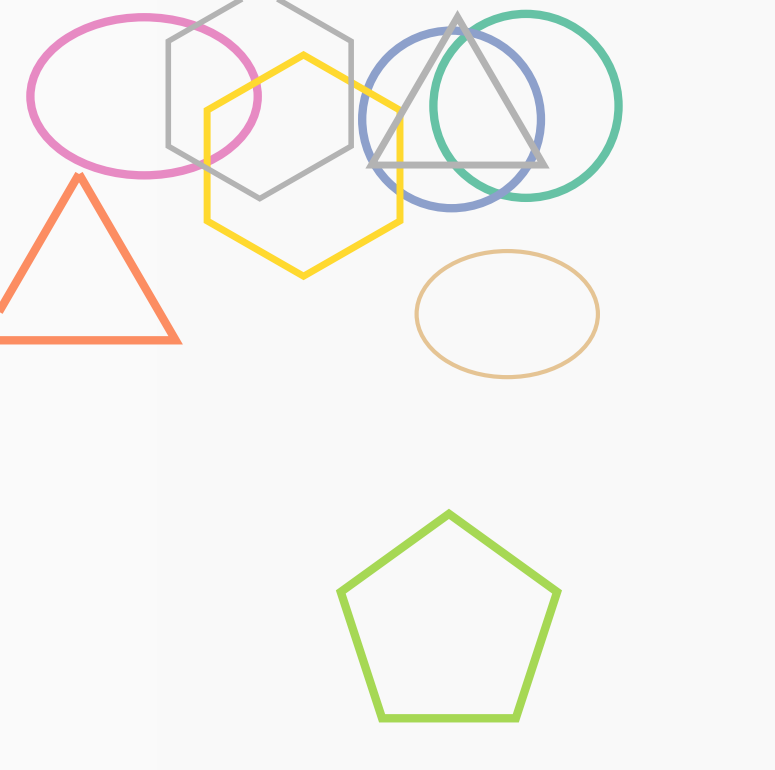[{"shape": "circle", "thickness": 3, "radius": 0.6, "center": [0.679, 0.863]}, {"shape": "triangle", "thickness": 3, "radius": 0.72, "center": [0.102, 0.63]}, {"shape": "circle", "thickness": 3, "radius": 0.58, "center": [0.583, 0.845]}, {"shape": "oval", "thickness": 3, "radius": 0.73, "center": [0.186, 0.875]}, {"shape": "pentagon", "thickness": 3, "radius": 0.73, "center": [0.579, 0.186]}, {"shape": "hexagon", "thickness": 2.5, "radius": 0.72, "center": [0.392, 0.785]}, {"shape": "oval", "thickness": 1.5, "radius": 0.58, "center": [0.655, 0.592]}, {"shape": "triangle", "thickness": 2.5, "radius": 0.64, "center": [0.59, 0.85]}, {"shape": "hexagon", "thickness": 2, "radius": 0.68, "center": [0.335, 0.878]}]